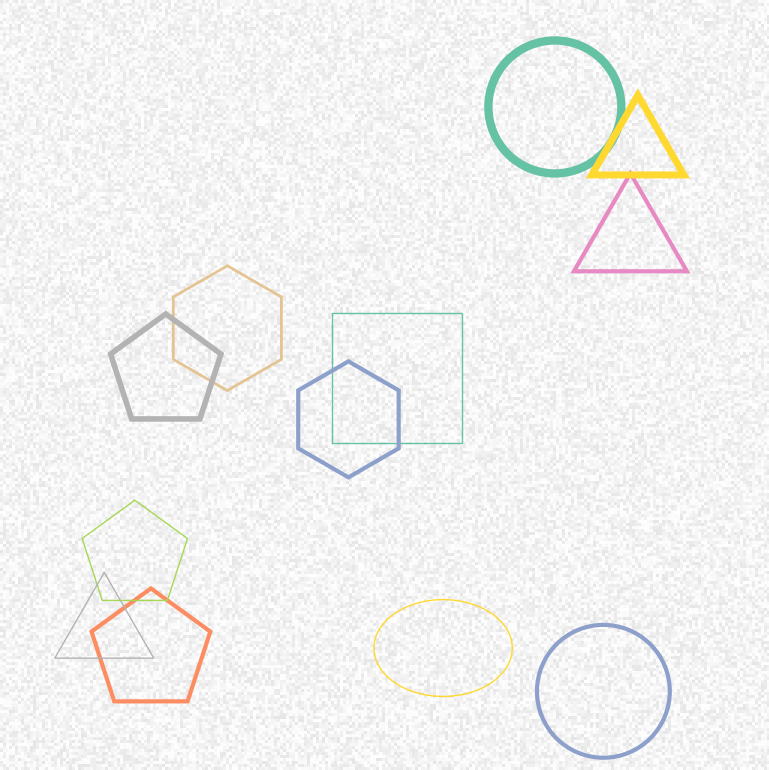[{"shape": "square", "thickness": 0.5, "radius": 0.42, "center": [0.516, 0.509]}, {"shape": "circle", "thickness": 3, "radius": 0.43, "center": [0.721, 0.861]}, {"shape": "pentagon", "thickness": 1.5, "radius": 0.41, "center": [0.196, 0.155]}, {"shape": "hexagon", "thickness": 1.5, "radius": 0.38, "center": [0.453, 0.455]}, {"shape": "circle", "thickness": 1.5, "radius": 0.43, "center": [0.784, 0.102]}, {"shape": "triangle", "thickness": 1.5, "radius": 0.42, "center": [0.819, 0.69]}, {"shape": "pentagon", "thickness": 0.5, "radius": 0.36, "center": [0.175, 0.278]}, {"shape": "oval", "thickness": 0.5, "radius": 0.45, "center": [0.575, 0.158]}, {"shape": "triangle", "thickness": 2.5, "radius": 0.35, "center": [0.828, 0.807]}, {"shape": "hexagon", "thickness": 1, "radius": 0.41, "center": [0.295, 0.574]}, {"shape": "triangle", "thickness": 0.5, "radius": 0.37, "center": [0.135, 0.182]}, {"shape": "pentagon", "thickness": 2, "radius": 0.38, "center": [0.215, 0.517]}]